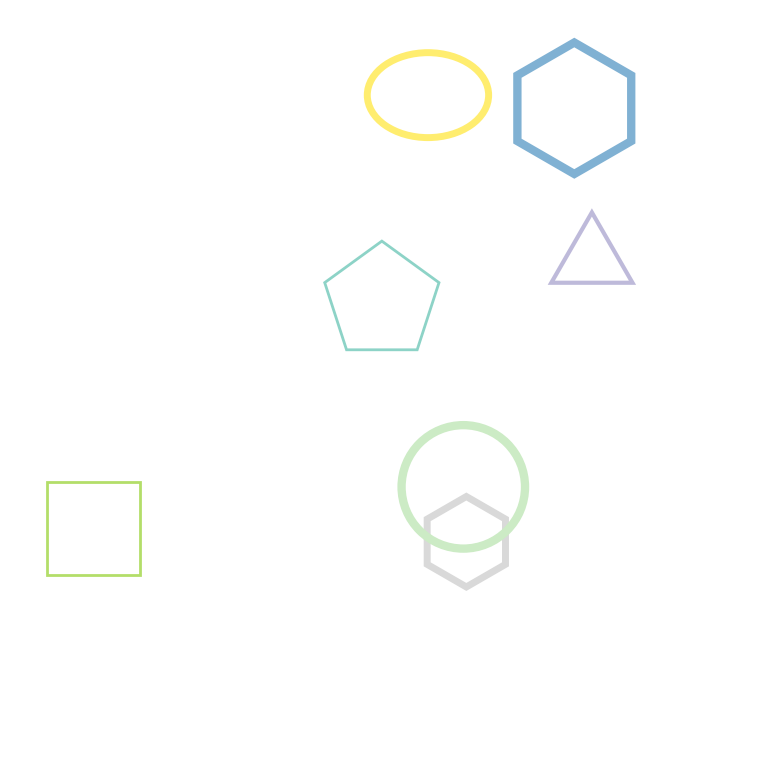[{"shape": "pentagon", "thickness": 1, "radius": 0.39, "center": [0.496, 0.609]}, {"shape": "triangle", "thickness": 1.5, "radius": 0.3, "center": [0.769, 0.663]}, {"shape": "hexagon", "thickness": 3, "radius": 0.43, "center": [0.746, 0.859]}, {"shape": "square", "thickness": 1, "radius": 0.3, "center": [0.121, 0.314]}, {"shape": "hexagon", "thickness": 2.5, "radius": 0.29, "center": [0.606, 0.296]}, {"shape": "circle", "thickness": 3, "radius": 0.4, "center": [0.602, 0.368]}, {"shape": "oval", "thickness": 2.5, "radius": 0.39, "center": [0.556, 0.876]}]